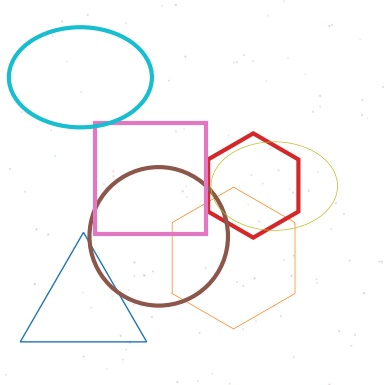[{"shape": "triangle", "thickness": 1, "radius": 0.95, "center": [0.217, 0.207]}, {"shape": "hexagon", "thickness": 0.5, "radius": 0.92, "center": [0.607, 0.33]}, {"shape": "hexagon", "thickness": 3, "radius": 0.68, "center": [0.658, 0.518]}, {"shape": "circle", "thickness": 3, "radius": 0.9, "center": [0.412, 0.386]}, {"shape": "square", "thickness": 3, "radius": 0.72, "center": [0.392, 0.536]}, {"shape": "oval", "thickness": 0.5, "radius": 0.82, "center": [0.712, 0.517]}, {"shape": "oval", "thickness": 3, "radius": 0.93, "center": [0.209, 0.799]}]